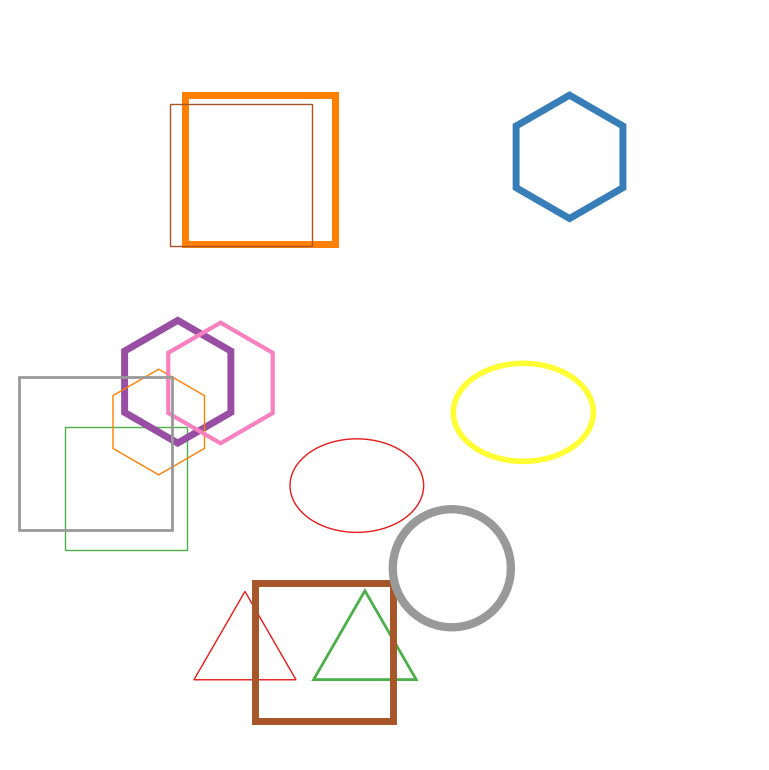[{"shape": "triangle", "thickness": 0.5, "radius": 0.38, "center": [0.318, 0.155]}, {"shape": "oval", "thickness": 0.5, "radius": 0.43, "center": [0.463, 0.369]}, {"shape": "hexagon", "thickness": 2.5, "radius": 0.4, "center": [0.74, 0.796]}, {"shape": "square", "thickness": 0.5, "radius": 0.4, "center": [0.164, 0.365]}, {"shape": "triangle", "thickness": 1, "radius": 0.38, "center": [0.474, 0.156]}, {"shape": "hexagon", "thickness": 2.5, "radius": 0.4, "center": [0.231, 0.504]}, {"shape": "square", "thickness": 2.5, "radius": 0.49, "center": [0.338, 0.78]}, {"shape": "hexagon", "thickness": 0.5, "radius": 0.34, "center": [0.206, 0.452]}, {"shape": "oval", "thickness": 2, "radius": 0.45, "center": [0.68, 0.465]}, {"shape": "square", "thickness": 2.5, "radius": 0.45, "center": [0.421, 0.153]}, {"shape": "square", "thickness": 0.5, "radius": 0.46, "center": [0.312, 0.773]}, {"shape": "hexagon", "thickness": 1.5, "radius": 0.39, "center": [0.286, 0.503]}, {"shape": "circle", "thickness": 3, "radius": 0.38, "center": [0.587, 0.262]}, {"shape": "square", "thickness": 1, "radius": 0.5, "center": [0.124, 0.411]}]